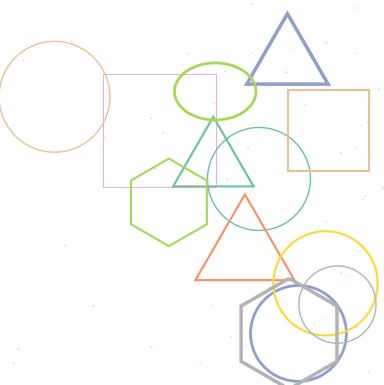[{"shape": "circle", "thickness": 1, "radius": 0.67, "center": [0.673, 0.535]}, {"shape": "triangle", "thickness": 1.5, "radius": 0.6, "center": [0.554, 0.576]}, {"shape": "triangle", "thickness": 1.5, "radius": 0.74, "center": [0.636, 0.347]}, {"shape": "triangle", "thickness": 2.5, "radius": 0.61, "center": [0.746, 0.843]}, {"shape": "circle", "thickness": 2, "radius": 0.62, "center": [0.775, 0.134]}, {"shape": "square", "thickness": 0.5, "radius": 0.73, "center": [0.414, 0.661]}, {"shape": "oval", "thickness": 2, "radius": 0.53, "center": [0.559, 0.762]}, {"shape": "hexagon", "thickness": 1.5, "radius": 0.57, "center": [0.439, 0.474]}, {"shape": "circle", "thickness": 1.5, "radius": 0.68, "center": [0.845, 0.264]}, {"shape": "square", "thickness": 1.5, "radius": 0.53, "center": [0.853, 0.662]}, {"shape": "circle", "thickness": 1, "radius": 0.72, "center": [0.142, 0.749]}, {"shape": "hexagon", "thickness": 2.5, "radius": 0.72, "center": [0.751, 0.133]}, {"shape": "circle", "thickness": 1, "radius": 0.5, "center": [0.876, 0.209]}]